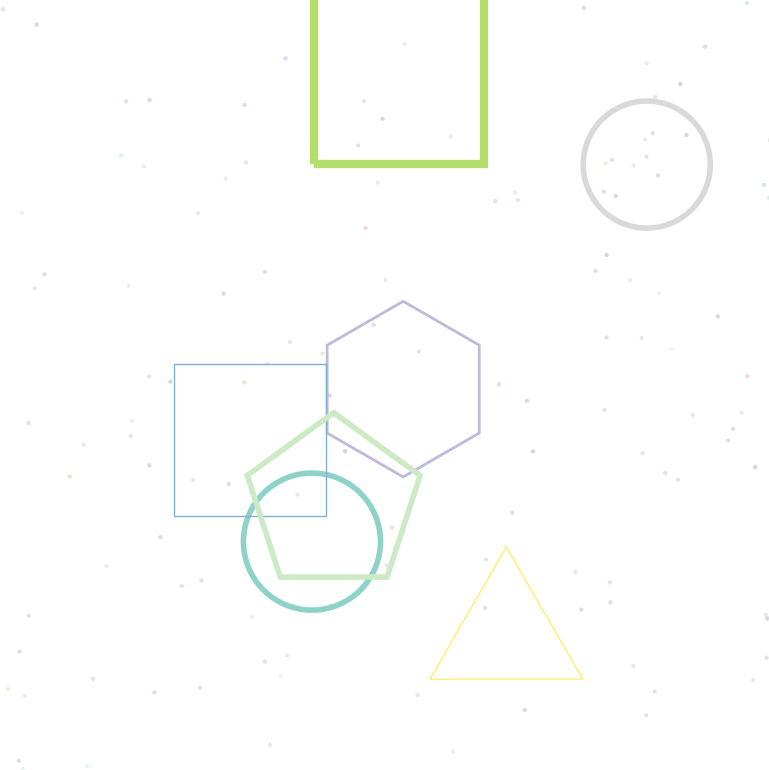[{"shape": "circle", "thickness": 2, "radius": 0.45, "center": [0.405, 0.297]}, {"shape": "hexagon", "thickness": 1, "radius": 0.57, "center": [0.524, 0.495]}, {"shape": "square", "thickness": 0.5, "radius": 0.49, "center": [0.325, 0.429]}, {"shape": "square", "thickness": 3, "radius": 0.55, "center": [0.518, 0.898]}, {"shape": "circle", "thickness": 2, "radius": 0.41, "center": [0.84, 0.786]}, {"shape": "pentagon", "thickness": 2, "radius": 0.59, "center": [0.433, 0.346]}, {"shape": "triangle", "thickness": 0.5, "radius": 0.57, "center": [0.658, 0.175]}]